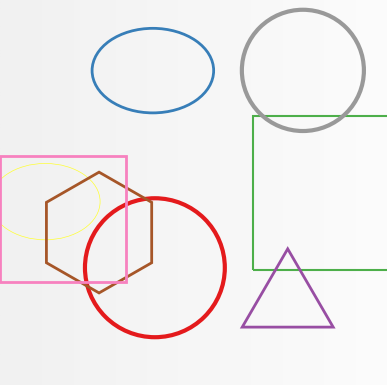[{"shape": "circle", "thickness": 3, "radius": 0.9, "center": [0.4, 0.305]}, {"shape": "oval", "thickness": 2, "radius": 0.78, "center": [0.394, 0.817]}, {"shape": "square", "thickness": 1.5, "radius": 1.0, "center": [0.852, 0.5]}, {"shape": "triangle", "thickness": 2, "radius": 0.68, "center": [0.742, 0.218]}, {"shape": "oval", "thickness": 0.5, "radius": 0.71, "center": [0.117, 0.476]}, {"shape": "hexagon", "thickness": 2, "radius": 0.78, "center": [0.256, 0.396]}, {"shape": "square", "thickness": 2, "radius": 0.82, "center": [0.163, 0.431]}, {"shape": "circle", "thickness": 3, "radius": 0.79, "center": [0.782, 0.817]}]